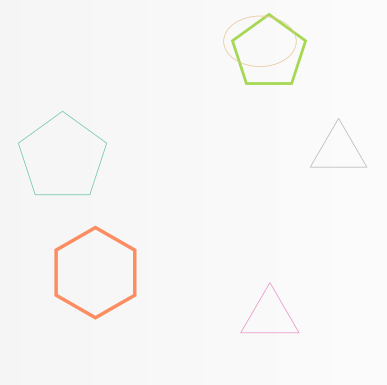[{"shape": "pentagon", "thickness": 0.5, "radius": 0.6, "center": [0.161, 0.591]}, {"shape": "hexagon", "thickness": 2.5, "radius": 0.59, "center": [0.246, 0.292]}, {"shape": "triangle", "thickness": 0.5, "radius": 0.43, "center": [0.697, 0.179]}, {"shape": "pentagon", "thickness": 2, "radius": 0.5, "center": [0.694, 0.863]}, {"shape": "oval", "thickness": 0.5, "radius": 0.47, "center": [0.671, 0.893]}, {"shape": "triangle", "thickness": 0.5, "radius": 0.42, "center": [0.874, 0.608]}]